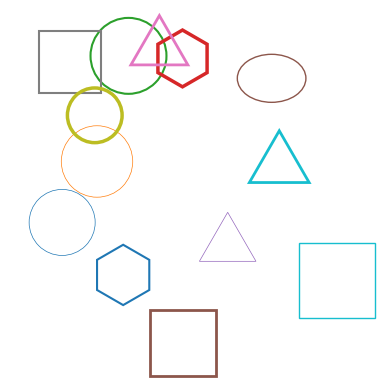[{"shape": "hexagon", "thickness": 1.5, "radius": 0.39, "center": [0.32, 0.286]}, {"shape": "circle", "thickness": 0.5, "radius": 0.43, "center": [0.161, 0.422]}, {"shape": "circle", "thickness": 0.5, "radius": 0.46, "center": [0.252, 0.581]}, {"shape": "circle", "thickness": 1.5, "radius": 0.49, "center": [0.334, 0.855]}, {"shape": "hexagon", "thickness": 2.5, "radius": 0.37, "center": [0.474, 0.848]}, {"shape": "triangle", "thickness": 0.5, "radius": 0.42, "center": [0.591, 0.364]}, {"shape": "oval", "thickness": 1, "radius": 0.45, "center": [0.705, 0.797]}, {"shape": "square", "thickness": 2, "radius": 0.43, "center": [0.475, 0.109]}, {"shape": "triangle", "thickness": 2, "radius": 0.43, "center": [0.414, 0.874]}, {"shape": "square", "thickness": 1.5, "radius": 0.41, "center": [0.182, 0.838]}, {"shape": "circle", "thickness": 2.5, "radius": 0.36, "center": [0.246, 0.7]}, {"shape": "triangle", "thickness": 2, "radius": 0.45, "center": [0.725, 0.571]}, {"shape": "square", "thickness": 1, "radius": 0.49, "center": [0.875, 0.271]}]